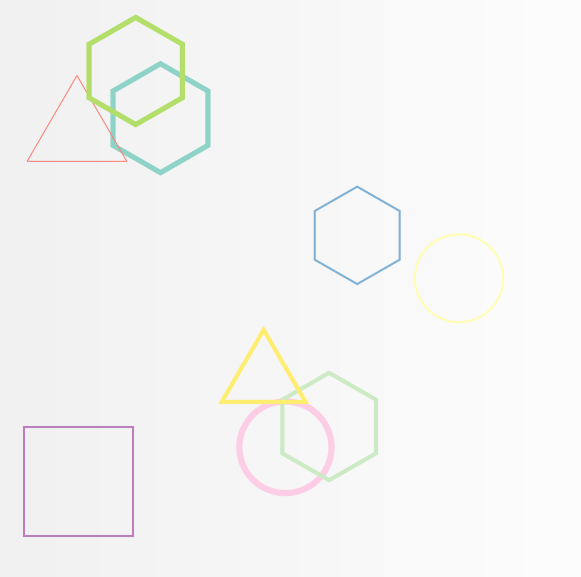[{"shape": "hexagon", "thickness": 2.5, "radius": 0.47, "center": [0.276, 0.794]}, {"shape": "circle", "thickness": 1, "radius": 0.38, "center": [0.79, 0.517]}, {"shape": "triangle", "thickness": 0.5, "radius": 0.5, "center": [0.132, 0.769]}, {"shape": "hexagon", "thickness": 1, "radius": 0.42, "center": [0.615, 0.592]}, {"shape": "hexagon", "thickness": 2.5, "radius": 0.46, "center": [0.234, 0.876]}, {"shape": "circle", "thickness": 3, "radius": 0.4, "center": [0.491, 0.225]}, {"shape": "square", "thickness": 1, "radius": 0.47, "center": [0.135, 0.166]}, {"shape": "hexagon", "thickness": 2, "radius": 0.46, "center": [0.566, 0.261]}, {"shape": "triangle", "thickness": 2, "radius": 0.42, "center": [0.454, 0.345]}]